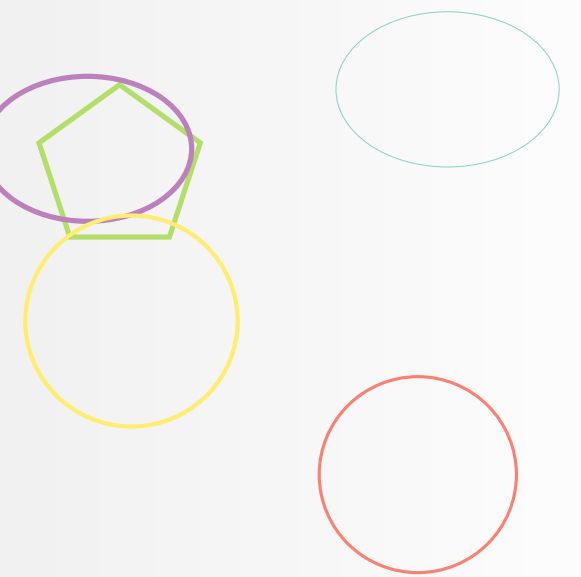[{"shape": "oval", "thickness": 0.5, "radius": 0.96, "center": [0.77, 0.844]}, {"shape": "circle", "thickness": 1.5, "radius": 0.85, "center": [0.719, 0.177]}, {"shape": "pentagon", "thickness": 2.5, "radius": 0.73, "center": [0.206, 0.707]}, {"shape": "oval", "thickness": 2.5, "radius": 0.9, "center": [0.15, 0.741]}, {"shape": "circle", "thickness": 2, "radius": 0.91, "center": [0.226, 0.443]}]